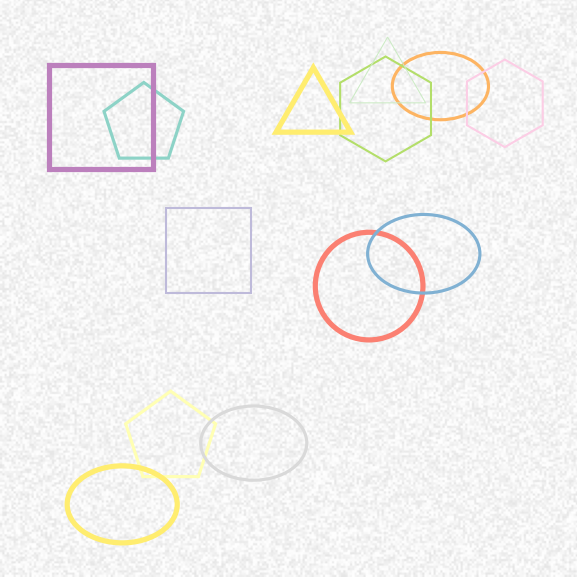[{"shape": "pentagon", "thickness": 1.5, "radius": 0.36, "center": [0.249, 0.784]}, {"shape": "pentagon", "thickness": 1.5, "radius": 0.41, "center": [0.296, 0.24]}, {"shape": "square", "thickness": 1, "radius": 0.37, "center": [0.361, 0.566]}, {"shape": "circle", "thickness": 2.5, "radius": 0.47, "center": [0.639, 0.504]}, {"shape": "oval", "thickness": 1.5, "radius": 0.49, "center": [0.734, 0.56]}, {"shape": "oval", "thickness": 1.5, "radius": 0.42, "center": [0.763, 0.85]}, {"shape": "hexagon", "thickness": 1, "radius": 0.45, "center": [0.668, 0.811]}, {"shape": "hexagon", "thickness": 1, "radius": 0.38, "center": [0.874, 0.82]}, {"shape": "oval", "thickness": 1.5, "radius": 0.46, "center": [0.439, 0.232]}, {"shape": "square", "thickness": 2.5, "radius": 0.45, "center": [0.175, 0.797]}, {"shape": "triangle", "thickness": 0.5, "radius": 0.38, "center": [0.671, 0.859]}, {"shape": "triangle", "thickness": 2.5, "radius": 0.37, "center": [0.543, 0.808]}, {"shape": "oval", "thickness": 2.5, "radius": 0.48, "center": [0.212, 0.126]}]